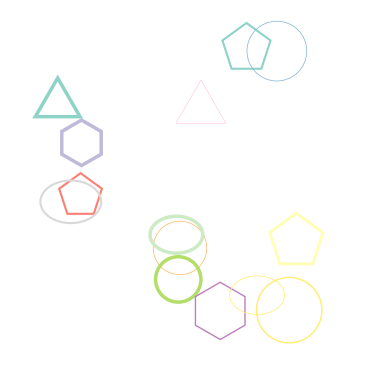[{"shape": "pentagon", "thickness": 1.5, "radius": 0.33, "center": [0.64, 0.875]}, {"shape": "triangle", "thickness": 2.5, "radius": 0.33, "center": [0.15, 0.73]}, {"shape": "pentagon", "thickness": 2, "radius": 0.36, "center": [0.77, 0.373]}, {"shape": "hexagon", "thickness": 2.5, "radius": 0.3, "center": [0.212, 0.629]}, {"shape": "pentagon", "thickness": 1.5, "radius": 0.29, "center": [0.209, 0.492]}, {"shape": "circle", "thickness": 0.5, "radius": 0.39, "center": [0.719, 0.867]}, {"shape": "circle", "thickness": 0.5, "radius": 0.35, "center": [0.468, 0.356]}, {"shape": "circle", "thickness": 2.5, "radius": 0.29, "center": [0.463, 0.274]}, {"shape": "triangle", "thickness": 0.5, "radius": 0.38, "center": [0.522, 0.717]}, {"shape": "oval", "thickness": 1.5, "radius": 0.4, "center": [0.184, 0.476]}, {"shape": "hexagon", "thickness": 1, "radius": 0.37, "center": [0.572, 0.192]}, {"shape": "oval", "thickness": 2.5, "radius": 0.34, "center": [0.458, 0.39]}, {"shape": "oval", "thickness": 0.5, "radius": 0.36, "center": [0.668, 0.233]}, {"shape": "circle", "thickness": 1, "radius": 0.43, "center": [0.751, 0.194]}]